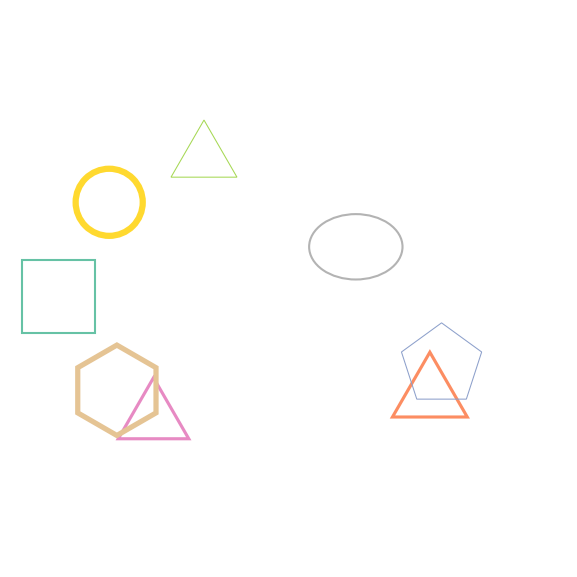[{"shape": "square", "thickness": 1, "radius": 0.32, "center": [0.101, 0.486]}, {"shape": "triangle", "thickness": 1.5, "radius": 0.37, "center": [0.744, 0.314]}, {"shape": "pentagon", "thickness": 0.5, "radius": 0.37, "center": [0.765, 0.367]}, {"shape": "triangle", "thickness": 1.5, "radius": 0.35, "center": [0.266, 0.275]}, {"shape": "triangle", "thickness": 0.5, "radius": 0.33, "center": [0.353, 0.725]}, {"shape": "circle", "thickness": 3, "radius": 0.29, "center": [0.189, 0.649]}, {"shape": "hexagon", "thickness": 2.5, "radius": 0.39, "center": [0.202, 0.323]}, {"shape": "oval", "thickness": 1, "radius": 0.4, "center": [0.616, 0.572]}]